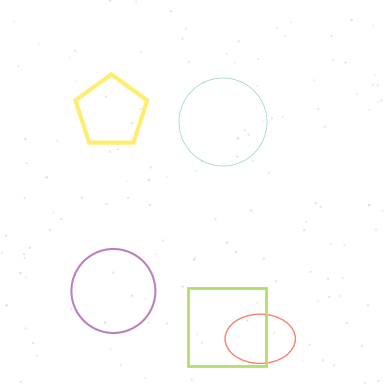[{"shape": "circle", "thickness": 0.5, "radius": 0.57, "center": [0.579, 0.683]}, {"shape": "oval", "thickness": 1, "radius": 0.46, "center": [0.676, 0.12]}, {"shape": "square", "thickness": 2, "radius": 0.51, "center": [0.59, 0.15]}, {"shape": "circle", "thickness": 1.5, "radius": 0.55, "center": [0.295, 0.244]}, {"shape": "pentagon", "thickness": 3, "radius": 0.49, "center": [0.289, 0.709]}]